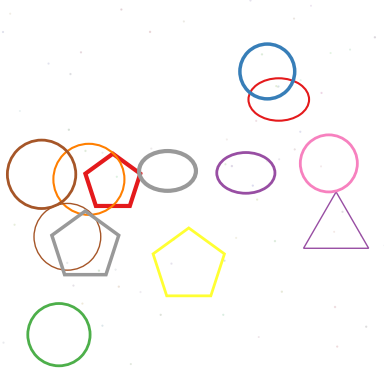[{"shape": "pentagon", "thickness": 3, "radius": 0.38, "center": [0.293, 0.526]}, {"shape": "oval", "thickness": 1.5, "radius": 0.39, "center": [0.724, 0.742]}, {"shape": "circle", "thickness": 2.5, "radius": 0.36, "center": [0.694, 0.814]}, {"shape": "circle", "thickness": 2, "radius": 0.4, "center": [0.153, 0.131]}, {"shape": "triangle", "thickness": 1, "radius": 0.49, "center": [0.873, 0.404]}, {"shape": "oval", "thickness": 2, "radius": 0.38, "center": [0.639, 0.551]}, {"shape": "circle", "thickness": 1.5, "radius": 0.46, "center": [0.231, 0.534]}, {"shape": "pentagon", "thickness": 2, "radius": 0.49, "center": [0.49, 0.31]}, {"shape": "circle", "thickness": 1, "radius": 0.43, "center": [0.175, 0.385]}, {"shape": "circle", "thickness": 2, "radius": 0.44, "center": [0.108, 0.547]}, {"shape": "circle", "thickness": 2, "radius": 0.37, "center": [0.854, 0.576]}, {"shape": "oval", "thickness": 3, "radius": 0.37, "center": [0.435, 0.556]}, {"shape": "pentagon", "thickness": 2.5, "radius": 0.46, "center": [0.222, 0.36]}]